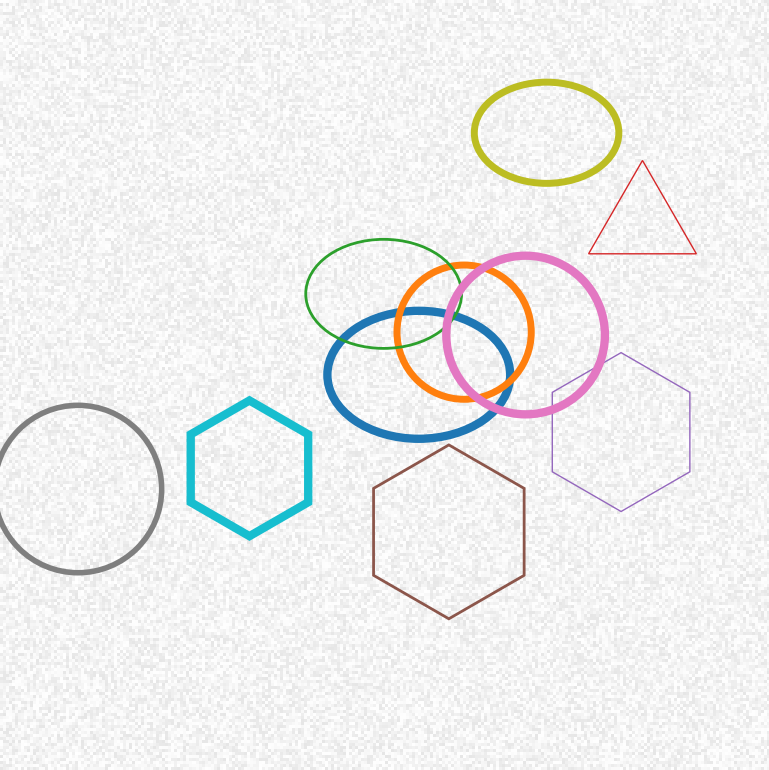[{"shape": "oval", "thickness": 3, "radius": 0.59, "center": [0.544, 0.513]}, {"shape": "circle", "thickness": 2.5, "radius": 0.44, "center": [0.603, 0.569]}, {"shape": "oval", "thickness": 1, "radius": 0.51, "center": [0.498, 0.618]}, {"shape": "triangle", "thickness": 0.5, "radius": 0.4, "center": [0.834, 0.711]}, {"shape": "hexagon", "thickness": 0.5, "radius": 0.52, "center": [0.807, 0.439]}, {"shape": "hexagon", "thickness": 1, "radius": 0.56, "center": [0.583, 0.309]}, {"shape": "circle", "thickness": 3, "radius": 0.52, "center": [0.683, 0.565]}, {"shape": "circle", "thickness": 2, "radius": 0.54, "center": [0.101, 0.365]}, {"shape": "oval", "thickness": 2.5, "radius": 0.47, "center": [0.71, 0.828]}, {"shape": "hexagon", "thickness": 3, "radius": 0.44, "center": [0.324, 0.392]}]